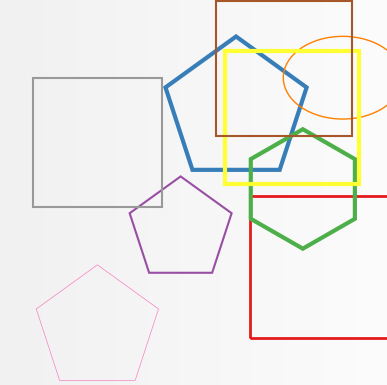[{"shape": "square", "thickness": 2, "radius": 0.92, "center": [0.83, 0.306]}, {"shape": "pentagon", "thickness": 3, "radius": 0.96, "center": [0.609, 0.714]}, {"shape": "hexagon", "thickness": 3, "radius": 0.78, "center": [0.781, 0.509]}, {"shape": "pentagon", "thickness": 1.5, "radius": 0.69, "center": [0.466, 0.403]}, {"shape": "oval", "thickness": 1, "radius": 0.77, "center": [0.885, 0.798]}, {"shape": "square", "thickness": 3, "radius": 0.87, "center": [0.752, 0.694]}, {"shape": "square", "thickness": 1.5, "radius": 0.88, "center": [0.732, 0.823]}, {"shape": "pentagon", "thickness": 0.5, "radius": 0.83, "center": [0.251, 0.146]}, {"shape": "square", "thickness": 1.5, "radius": 0.84, "center": [0.252, 0.63]}]